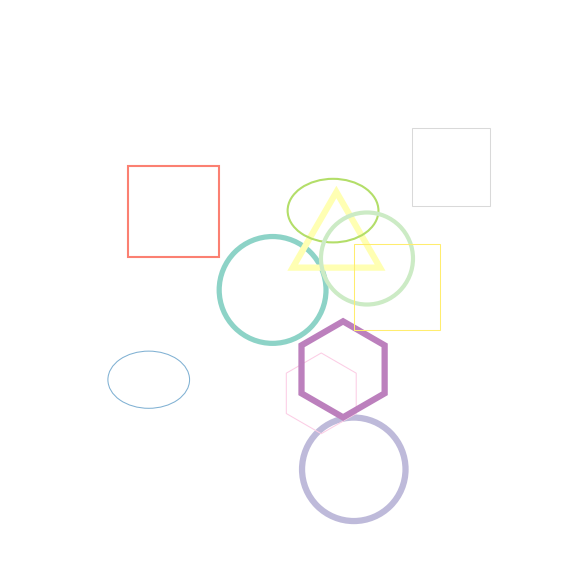[{"shape": "circle", "thickness": 2.5, "radius": 0.46, "center": [0.472, 0.497]}, {"shape": "triangle", "thickness": 3, "radius": 0.44, "center": [0.582, 0.579]}, {"shape": "circle", "thickness": 3, "radius": 0.45, "center": [0.613, 0.186]}, {"shape": "square", "thickness": 1, "radius": 0.39, "center": [0.3, 0.632]}, {"shape": "oval", "thickness": 0.5, "radius": 0.35, "center": [0.258, 0.342]}, {"shape": "oval", "thickness": 1, "radius": 0.39, "center": [0.577, 0.634]}, {"shape": "hexagon", "thickness": 0.5, "radius": 0.35, "center": [0.556, 0.318]}, {"shape": "square", "thickness": 0.5, "radius": 0.34, "center": [0.781, 0.71]}, {"shape": "hexagon", "thickness": 3, "radius": 0.42, "center": [0.594, 0.36]}, {"shape": "circle", "thickness": 2, "radius": 0.4, "center": [0.635, 0.552]}, {"shape": "square", "thickness": 0.5, "radius": 0.37, "center": [0.687, 0.503]}]